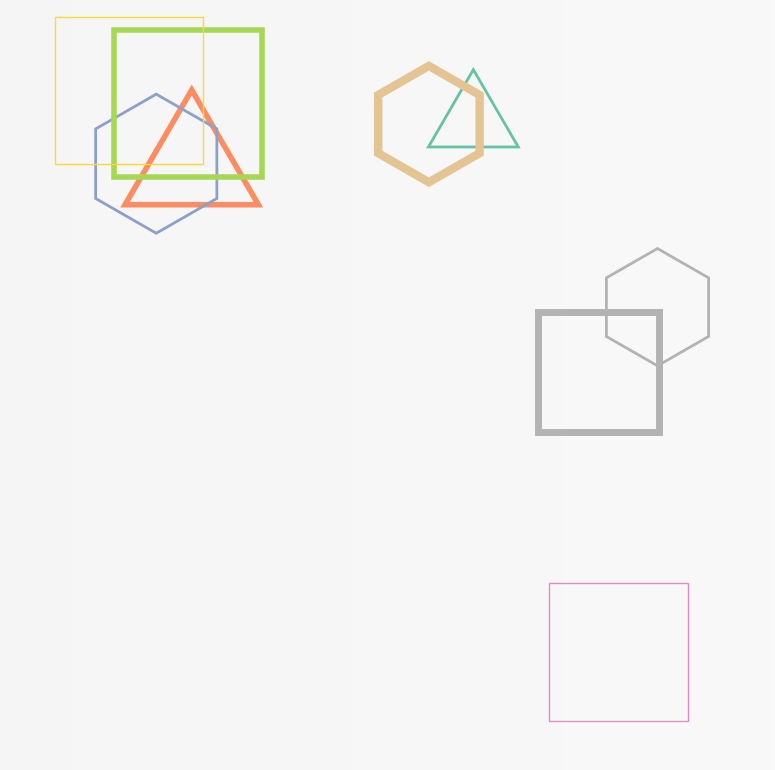[{"shape": "triangle", "thickness": 1, "radius": 0.33, "center": [0.611, 0.843]}, {"shape": "triangle", "thickness": 2, "radius": 0.5, "center": [0.247, 0.784]}, {"shape": "hexagon", "thickness": 1, "radius": 0.45, "center": [0.202, 0.787]}, {"shape": "square", "thickness": 0.5, "radius": 0.45, "center": [0.798, 0.154]}, {"shape": "square", "thickness": 2, "radius": 0.48, "center": [0.243, 0.866]}, {"shape": "square", "thickness": 0.5, "radius": 0.48, "center": [0.166, 0.882]}, {"shape": "hexagon", "thickness": 3, "radius": 0.38, "center": [0.553, 0.839]}, {"shape": "square", "thickness": 2.5, "radius": 0.39, "center": [0.773, 0.517]}, {"shape": "hexagon", "thickness": 1, "radius": 0.38, "center": [0.848, 0.601]}]